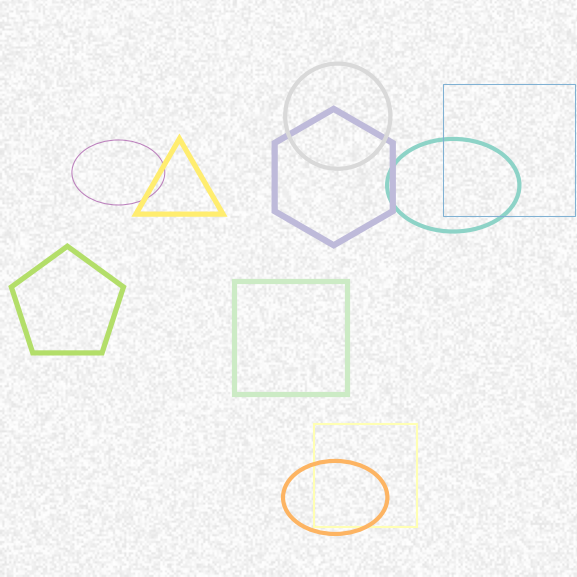[{"shape": "oval", "thickness": 2, "radius": 0.57, "center": [0.785, 0.678]}, {"shape": "square", "thickness": 1, "radius": 0.45, "center": [0.633, 0.175]}, {"shape": "hexagon", "thickness": 3, "radius": 0.59, "center": [0.578, 0.693]}, {"shape": "square", "thickness": 0.5, "radius": 0.57, "center": [0.881, 0.74]}, {"shape": "oval", "thickness": 2, "radius": 0.45, "center": [0.58, 0.138]}, {"shape": "pentagon", "thickness": 2.5, "radius": 0.51, "center": [0.117, 0.471]}, {"shape": "circle", "thickness": 2, "radius": 0.46, "center": [0.585, 0.798]}, {"shape": "oval", "thickness": 0.5, "radius": 0.4, "center": [0.205, 0.7]}, {"shape": "square", "thickness": 2.5, "radius": 0.49, "center": [0.503, 0.415]}, {"shape": "triangle", "thickness": 2.5, "radius": 0.44, "center": [0.311, 0.672]}]